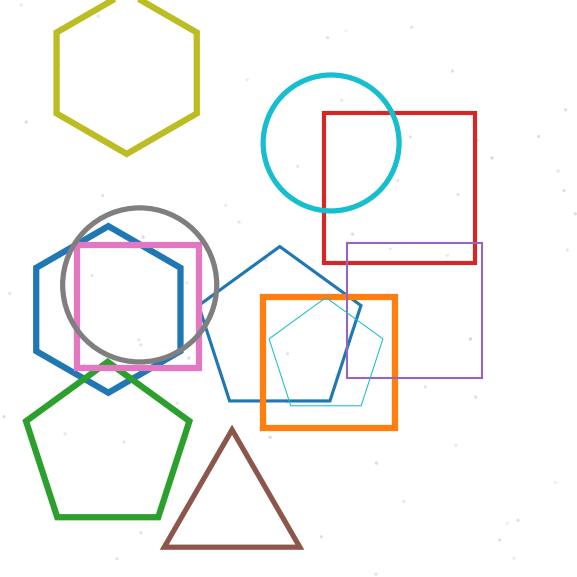[{"shape": "hexagon", "thickness": 3, "radius": 0.72, "center": [0.188, 0.463]}, {"shape": "pentagon", "thickness": 1.5, "radius": 0.74, "center": [0.484, 0.424]}, {"shape": "square", "thickness": 3, "radius": 0.57, "center": [0.569, 0.371]}, {"shape": "pentagon", "thickness": 3, "radius": 0.74, "center": [0.187, 0.224]}, {"shape": "square", "thickness": 2, "radius": 0.65, "center": [0.692, 0.674]}, {"shape": "square", "thickness": 1, "radius": 0.58, "center": [0.718, 0.461]}, {"shape": "triangle", "thickness": 2.5, "radius": 0.68, "center": [0.402, 0.119]}, {"shape": "square", "thickness": 3, "radius": 0.53, "center": [0.239, 0.469]}, {"shape": "circle", "thickness": 2.5, "radius": 0.67, "center": [0.242, 0.506]}, {"shape": "hexagon", "thickness": 3, "radius": 0.7, "center": [0.219, 0.873]}, {"shape": "pentagon", "thickness": 0.5, "radius": 0.52, "center": [0.564, 0.38]}, {"shape": "circle", "thickness": 2.5, "radius": 0.59, "center": [0.573, 0.752]}]